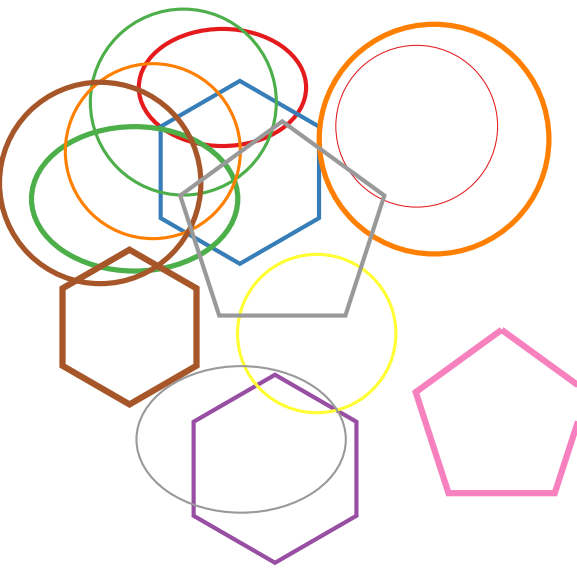[{"shape": "oval", "thickness": 2, "radius": 0.72, "center": [0.385, 0.848]}, {"shape": "circle", "thickness": 0.5, "radius": 0.7, "center": [0.722, 0.781]}, {"shape": "hexagon", "thickness": 2, "radius": 0.79, "center": [0.415, 0.701]}, {"shape": "oval", "thickness": 2.5, "radius": 0.89, "center": [0.233, 0.655]}, {"shape": "circle", "thickness": 1.5, "radius": 0.81, "center": [0.317, 0.822]}, {"shape": "hexagon", "thickness": 2, "radius": 0.81, "center": [0.476, 0.187]}, {"shape": "circle", "thickness": 2.5, "radius": 0.99, "center": [0.752, 0.758]}, {"shape": "circle", "thickness": 1.5, "radius": 0.76, "center": [0.265, 0.737]}, {"shape": "circle", "thickness": 1.5, "radius": 0.69, "center": [0.548, 0.422]}, {"shape": "circle", "thickness": 2.5, "radius": 0.87, "center": [0.174, 0.682]}, {"shape": "hexagon", "thickness": 3, "radius": 0.67, "center": [0.224, 0.433]}, {"shape": "pentagon", "thickness": 3, "radius": 0.78, "center": [0.869, 0.272]}, {"shape": "oval", "thickness": 1, "radius": 0.91, "center": [0.418, 0.238]}, {"shape": "pentagon", "thickness": 2, "radius": 0.93, "center": [0.489, 0.603]}]